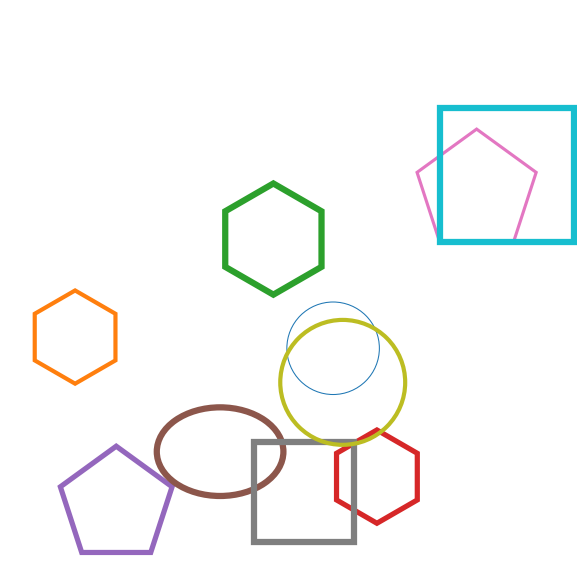[{"shape": "circle", "thickness": 0.5, "radius": 0.4, "center": [0.577, 0.396]}, {"shape": "hexagon", "thickness": 2, "radius": 0.4, "center": [0.13, 0.415]}, {"shape": "hexagon", "thickness": 3, "radius": 0.48, "center": [0.473, 0.585]}, {"shape": "hexagon", "thickness": 2.5, "radius": 0.4, "center": [0.653, 0.174]}, {"shape": "pentagon", "thickness": 2.5, "radius": 0.51, "center": [0.201, 0.125]}, {"shape": "oval", "thickness": 3, "radius": 0.55, "center": [0.381, 0.217]}, {"shape": "pentagon", "thickness": 1.5, "radius": 0.54, "center": [0.825, 0.667]}, {"shape": "square", "thickness": 3, "radius": 0.43, "center": [0.526, 0.147]}, {"shape": "circle", "thickness": 2, "radius": 0.54, "center": [0.593, 0.337]}, {"shape": "square", "thickness": 3, "radius": 0.58, "center": [0.878, 0.697]}]